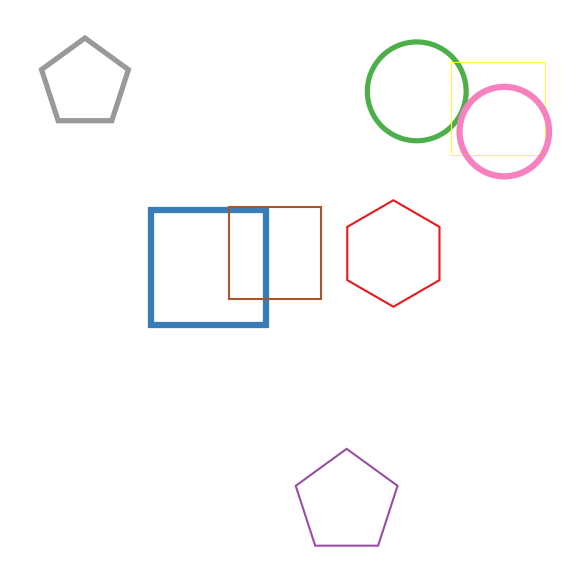[{"shape": "hexagon", "thickness": 1, "radius": 0.46, "center": [0.681, 0.56]}, {"shape": "square", "thickness": 3, "radius": 0.5, "center": [0.361, 0.536]}, {"shape": "circle", "thickness": 2.5, "radius": 0.43, "center": [0.722, 0.841]}, {"shape": "pentagon", "thickness": 1, "radius": 0.46, "center": [0.6, 0.129]}, {"shape": "square", "thickness": 0.5, "radius": 0.4, "center": [0.862, 0.812]}, {"shape": "square", "thickness": 1, "radius": 0.4, "center": [0.476, 0.561]}, {"shape": "circle", "thickness": 3, "radius": 0.39, "center": [0.873, 0.771]}, {"shape": "pentagon", "thickness": 2.5, "radius": 0.4, "center": [0.147, 0.854]}]